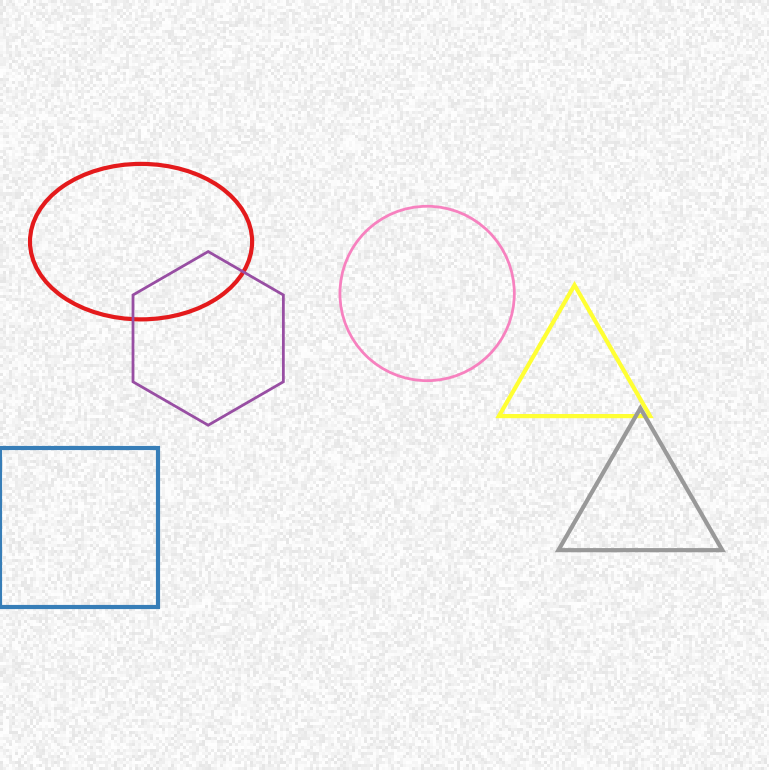[{"shape": "oval", "thickness": 1.5, "radius": 0.72, "center": [0.183, 0.686]}, {"shape": "square", "thickness": 1.5, "radius": 0.51, "center": [0.103, 0.315]}, {"shape": "hexagon", "thickness": 1, "radius": 0.56, "center": [0.27, 0.561]}, {"shape": "triangle", "thickness": 1.5, "radius": 0.57, "center": [0.746, 0.516]}, {"shape": "circle", "thickness": 1, "radius": 0.57, "center": [0.555, 0.619]}, {"shape": "triangle", "thickness": 1.5, "radius": 0.61, "center": [0.832, 0.347]}]